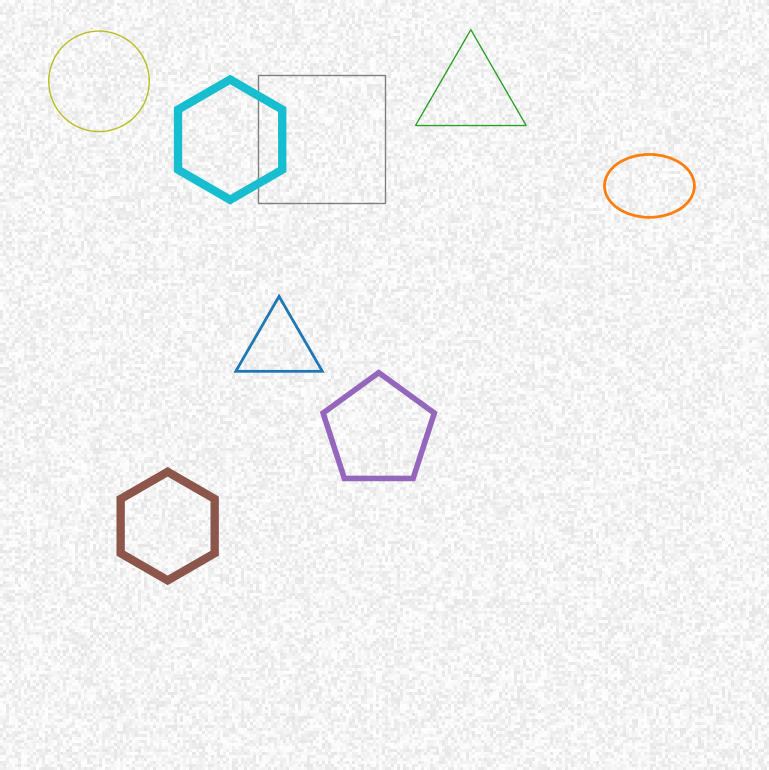[{"shape": "triangle", "thickness": 1, "radius": 0.32, "center": [0.362, 0.55]}, {"shape": "oval", "thickness": 1, "radius": 0.29, "center": [0.843, 0.759]}, {"shape": "triangle", "thickness": 0.5, "radius": 0.41, "center": [0.611, 0.878]}, {"shape": "pentagon", "thickness": 2, "radius": 0.38, "center": [0.492, 0.44]}, {"shape": "hexagon", "thickness": 3, "radius": 0.35, "center": [0.218, 0.317]}, {"shape": "square", "thickness": 0.5, "radius": 0.41, "center": [0.418, 0.819]}, {"shape": "circle", "thickness": 0.5, "radius": 0.33, "center": [0.129, 0.894]}, {"shape": "hexagon", "thickness": 3, "radius": 0.39, "center": [0.299, 0.819]}]